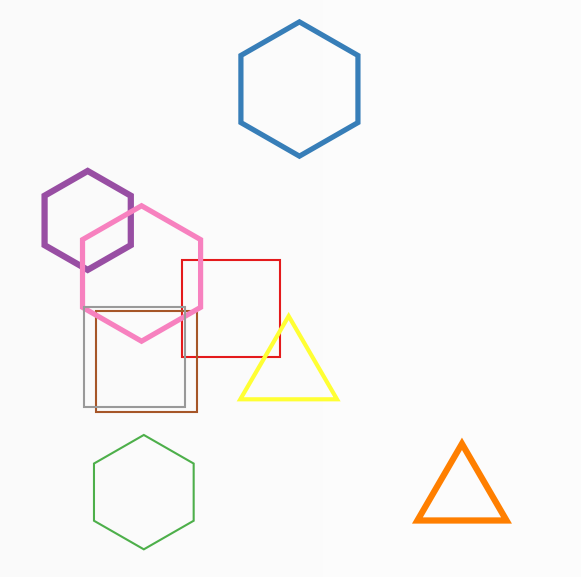[{"shape": "square", "thickness": 1, "radius": 0.42, "center": [0.398, 0.465]}, {"shape": "hexagon", "thickness": 2.5, "radius": 0.58, "center": [0.515, 0.845]}, {"shape": "hexagon", "thickness": 1, "radius": 0.5, "center": [0.247, 0.147]}, {"shape": "hexagon", "thickness": 3, "radius": 0.43, "center": [0.151, 0.617]}, {"shape": "triangle", "thickness": 3, "radius": 0.44, "center": [0.795, 0.142]}, {"shape": "triangle", "thickness": 2, "radius": 0.48, "center": [0.497, 0.356]}, {"shape": "square", "thickness": 1, "radius": 0.44, "center": [0.252, 0.373]}, {"shape": "hexagon", "thickness": 2.5, "radius": 0.59, "center": [0.244, 0.526]}, {"shape": "square", "thickness": 1, "radius": 0.43, "center": [0.231, 0.381]}]